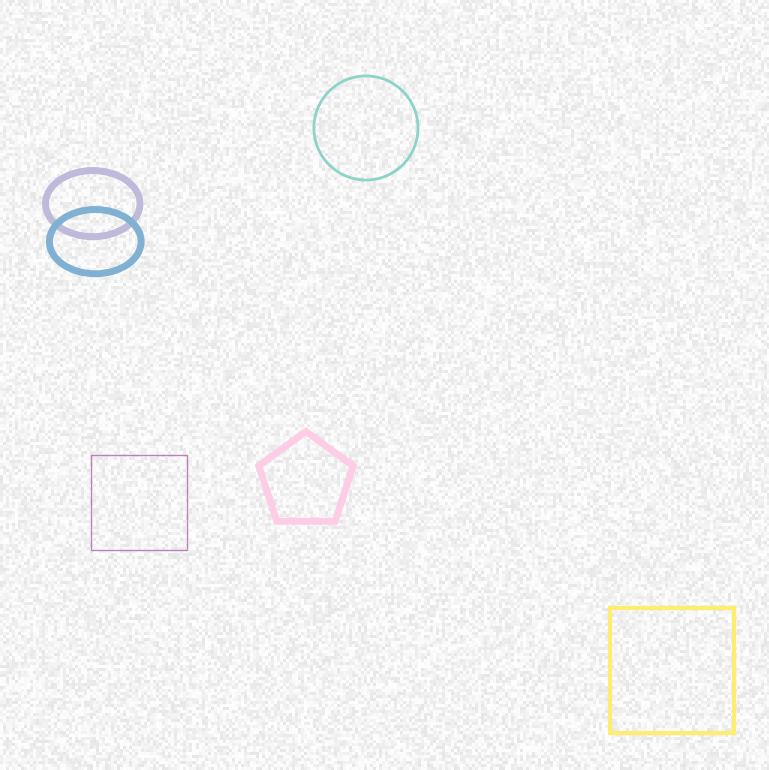[{"shape": "circle", "thickness": 1, "radius": 0.34, "center": [0.475, 0.834]}, {"shape": "oval", "thickness": 2.5, "radius": 0.31, "center": [0.12, 0.736]}, {"shape": "oval", "thickness": 2.5, "radius": 0.3, "center": [0.124, 0.686]}, {"shape": "pentagon", "thickness": 2.5, "radius": 0.32, "center": [0.397, 0.375]}, {"shape": "square", "thickness": 0.5, "radius": 0.31, "center": [0.181, 0.347]}, {"shape": "square", "thickness": 1.5, "radius": 0.4, "center": [0.873, 0.129]}]